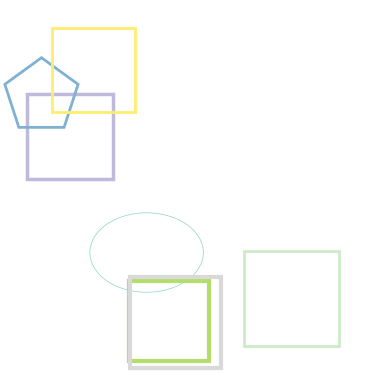[{"shape": "oval", "thickness": 0.5, "radius": 0.74, "center": [0.381, 0.344]}, {"shape": "square", "thickness": 2.5, "radius": 0.55, "center": [0.182, 0.645]}, {"shape": "pentagon", "thickness": 2, "radius": 0.5, "center": [0.108, 0.75]}, {"shape": "square", "thickness": 3, "radius": 0.52, "center": [0.439, 0.166]}, {"shape": "square", "thickness": 3, "radius": 0.59, "center": [0.455, 0.162]}, {"shape": "square", "thickness": 2, "radius": 0.61, "center": [0.757, 0.224]}, {"shape": "square", "thickness": 2, "radius": 0.54, "center": [0.243, 0.818]}]